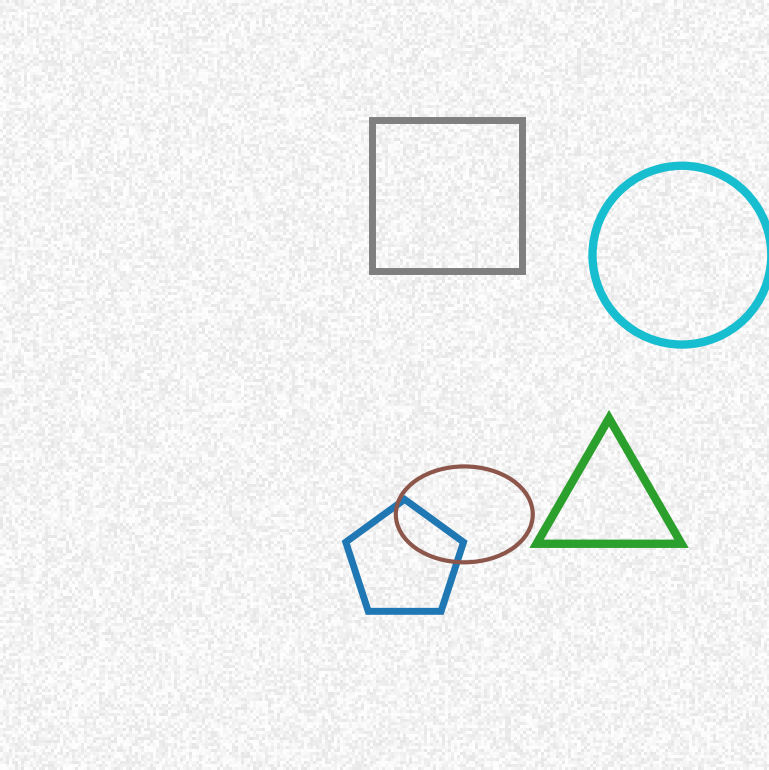[{"shape": "pentagon", "thickness": 2.5, "radius": 0.4, "center": [0.526, 0.271]}, {"shape": "triangle", "thickness": 3, "radius": 0.54, "center": [0.791, 0.348]}, {"shape": "oval", "thickness": 1.5, "radius": 0.44, "center": [0.603, 0.332]}, {"shape": "square", "thickness": 2.5, "radius": 0.49, "center": [0.581, 0.746]}, {"shape": "circle", "thickness": 3, "radius": 0.58, "center": [0.886, 0.669]}]